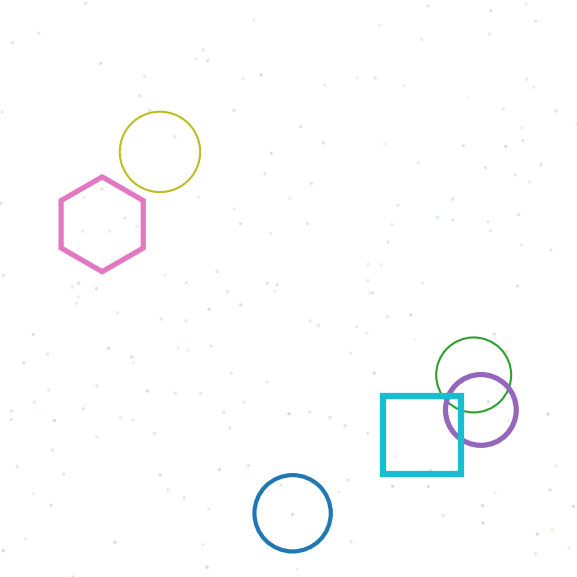[{"shape": "circle", "thickness": 2, "radius": 0.33, "center": [0.507, 0.11]}, {"shape": "circle", "thickness": 1, "radius": 0.32, "center": [0.82, 0.35]}, {"shape": "circle", "thickness": 2.5, "radius": 0.31, "center": [0.833, 0.289]}, {"shape": "hexagon", "thickness": 2.5, "radius": 0.41, "center": [0.177, 0.611]}, {"shape": "circle", "thickness": 1, "radius": 0.35, "center": [0.277, 0.736]}, {"shape": "square", "thickness": 3, "radius": 0.34, "center": [0.731, 0.246]}]